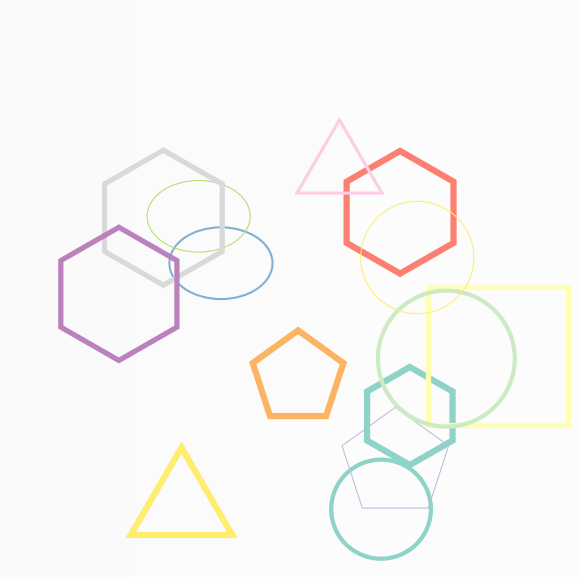[{"shape": "hexagon", "thickness": 3, "radius": 0.42, "center": [0.705, 0.279]}, {"shape": "circle", "thickness": 2, "radius": 0.43, "center": [0.656, 0.117]}, {"shape": "square", "thickness": 2.5, "radius": 0.6, "center": [0.857, 0.383]}, {"shape": "pentagon", "thickness": 0.5, "radius": 0.48, "center": [0.68, 0.197]}, {"shape": "hexagon", "thickness": 3, "radius": 0.53, "center": [0.688, 0.632]}, {"shape": "oval", "thickness": 1, "radius": 0.44, "center": [0.38, 0.543]}, {"shape": "pentagon", "thickness": 3, "radius": 0.41, "center": [0.513, 0.345]}, {"shape": "oval", "thickness": 0.5, "radius": 0.44, "center": [0.342, 0.625]}, {"shape": "triangle", "thickness": 1.5, "radius": 0.42, "center": [0.584, 0.707]}, {"shape": "hexagon", "thickness": 2.5, "radius": 0.58, "center": [0.281, 0.622]}, {"shape": "hexagon", "thickness": 2.5, "radius": 0.58, "center": [0.205, 0.49]}, {"shape": "circle", "thickness": 2, "radius": 0.59, "center": [0.768, 0.378]}, {"shape": "circle", "thickness": 0.5, "radius": 0.49, "center": [0.718, 0.553]}, {"shape": "triangle", "thickness": 3, "radius": 0.5, "center": [0.312, 0.123]}]